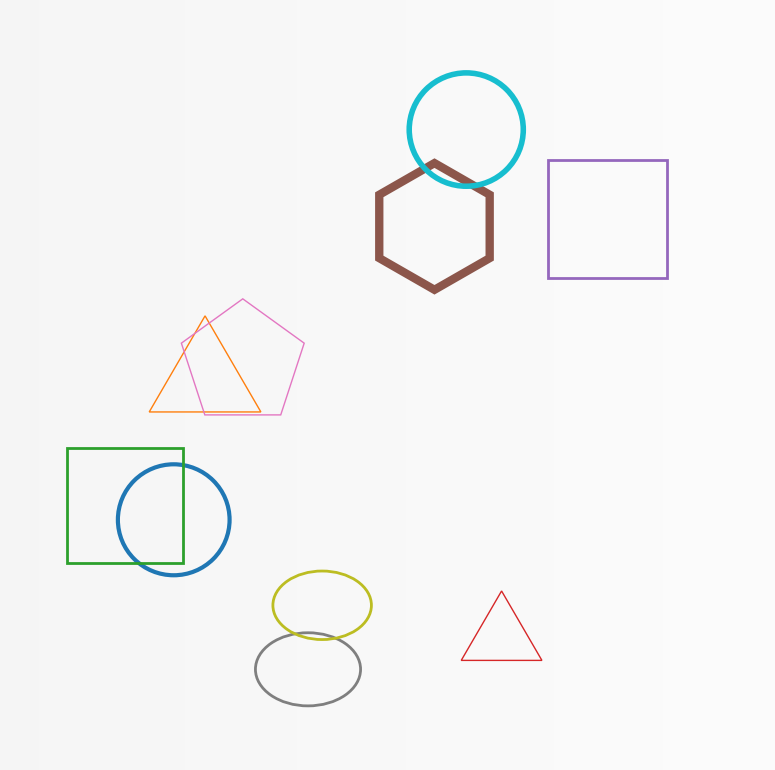[{"shape": "circle", "thickness": 1.5, "radius": 0.36, "center": [0.224, 0.325]}, {"shape": "triangle", "thickness": 0.5, "radius": 0.42, "center": [0.265, 0.507]}, {"shape": "square", "thickness": 1, "radius": 0.37, "center": [0.161, 0.343]}, {"shape": "triangle", "thickness": 0.5, "radius": 0.3, "center": [0.647, 0.172]}, {"shape": "square", "thickness": 1, "radius": 0.38, "center": [0.784, 0.716]}, {"shape": "hexagon", "thickness": 3, "radius": 0.41, "center": [0.561, 0.706]}, {"shape": "pentagon", "thickness": 0.5, "radius": 0.42, "center": [0.313, 0.529]}, {"shape": "oval", "thickness": 1, "radius": 0.34, "center": [0.397, 0.131]}, {"shape": "oval", "thickness": 1, "radius": 0.32, "center": [0.416, 0.214]}, {"shape": "circle", "thickness": 2, "radius": 0.37, "center": [0.602, 0.832]}]